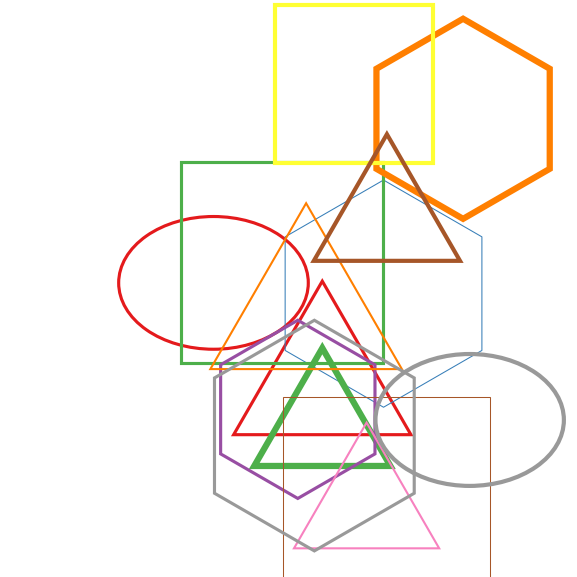[{"shape": "oval", "thickness": 1.5, "radius": 0.82, "center": [0.37, 0.509]}, {"shape": "triangle", "thickness": 1.5, "radius": 0.89, "center": [0.558, 0.335]}, {"shape": "hexagon", "thickness": 0.5, "radius": 0.98, "center": [0.664, 0.491]}, {"shape": "triangle", "thickness": 3, "radius": 0.68, "center": [0.558, 0.26]}, {"shape": "square", "thickness": 1.5, "radius": 0.87, "center": [0.488, 0.545]}, {"shape": "hexagon", "thickness": 1.5, "radius": 0.77, "center": [0.516, 0.29]}, {"shape": "hexagon", "thickness": 3, "radius": 0.87, "center": [0.802, 0.793]}, {"shape": "triangle", "thickness": 1, "radius": 0.96, "center": [0.53, 0.456]}, {"shape": "square", "thickness": 2, "radius": 0.69, "center": [0.613, 0.853]}, {"shape": "triangle", "thickness": 2, "radius": 0.73, "center": [0.67, 0.621]}, {"shape": "square", "thickness": 0.5, "radius": 0.89, "center": [0.669, 0.133]}, {"shape": "triangle", "thickness": 1, "radius": 0.73, "center": [0.635, 0.122]}, {"shape": "oval", "thickness": 2, "radius": 0.82, "center": [0.813, 0.272]}, {"shape": "hexagon", "thickness": 1.5, "radius": 1.0, "center": [0.544, 0.245]}]